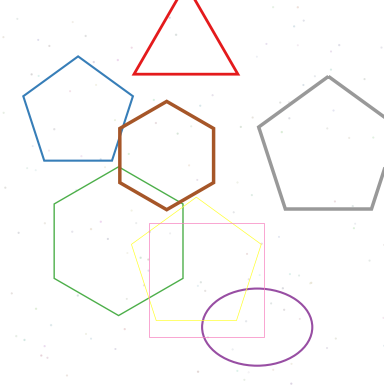[{"shape": "triangle", "thickness": 2, "radius": 0.78, "center": [0.483, 0.885]}, {"shape": "pentagon", "thickness": 1.5, "radius": 0.75, "center": [0.203, 0.704]}, {"shape": "hexagon", "thickness": 1, "radius": 0.97, "center": [0.308, 0.374]}, {"shape": "oval", "thickness": 1.5, "radius": 0.72, "center": [0.668, 0.15]}, {"shape": "pentagon", "thickness": 0.5, "radius": 0.89, "center": [0.51, 0.311]}, {"shape": "hexagon", "thickness": 2.5, "radius": 0.7, "center": [0.433, 0.596]}, {"shape": "square", "thickness": 0.5, "radius": 0.74, "center": [0.536, 0.272]}, {"shape": "pentagon", "thickness": 2.5, "radius": 0.95, "center": [0.853, 0.611]}]